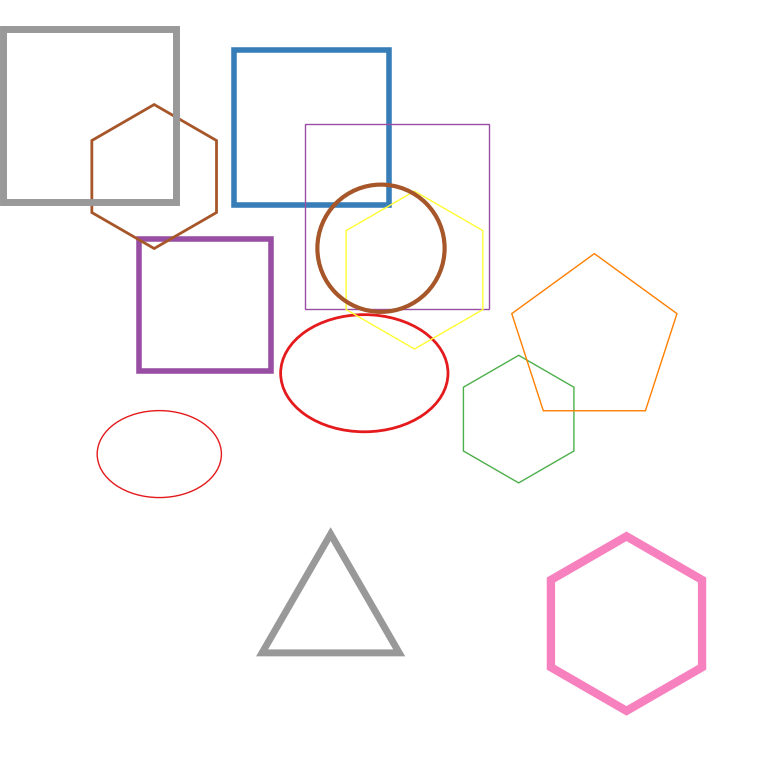[{"shape": "oval", "thickness": 1, "radius": 0.54, "center": [0.473, 0.515]}, {"shape": "oval", "thickness": 0.5, "radius": 0.4, "center": [0.207, 0.41]}, {"shape": "square", "thickness": 2, "radius": 0.5, "center": [0.404, 0.834]}, {"shape": "hexagon", "thickness": 0.5, "radius": 0.41, "center": [0.674, 0.456]}, {"shape": "square", "thickness": 0.5, "radius": 0.6, "center": [0.516, 0.719]}, {"shape": "square", "thickness": 2, "radius": 0.43, "center": [0.266, 0.604]}, {"shape": "pentagon", "thickness": 0.5, "radius": 0.56, "center": [0.772, 0.558]}, {"shape": "hexagon", "thickness": 0.5, "radius": 0.51, "center": [0.538, 0.649]}, {"shape": "circle", "thickness": 1.5, "radius": 0.41, "center": [0.495, 0.678]}, {"shape": "hexagon", "thickness": 1, "radius": 0.47, "center": [0.2, 0.771]}, {"shape": "hexagon", "thickness": 3, "radius": 0.57, "center": [0.814, 0.19]}, {"shape": "triangle", "thickness": 2.5, "radius": 0.51, "center": [0.429, 0.204]}, {"shape": "square", "thickness": 2.5, "radius": 0.56, "center": [0.117, 0.85]}]